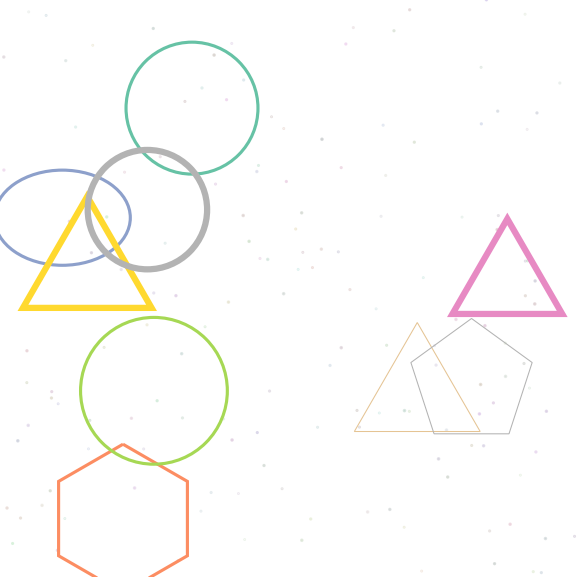[{"shape": "circle", "thickness": 1.5, "radius": 0.57, "center": [0.332, 0.812]}, {"shape": "hexagon", "thickness": 1.5, "radius": 0.64, "center": [0.213, 0.101]}, {"shape": "oval", "thickness": 1.5, "radius": 0.59, "center": [0.108, 0.622]}, {"shape": "triangle", "thickness": 3, "radius": 0.55, "center": [0.878, 0.51]}, {"shape": "circle", "thickness": 1.5, "radius": 0.64, "center": [0.267, 0.322]}, {"shape": "triangle", "thickness": 3, "radius": 0.64, "center": [0.151, 0.53]}, {"shape": "triangle", "thickness": 0.5, "radius": 0.63, "center": [0.723, 0.315]}, {"shape": "pentagon", "thickness": 0.5, "radius": 0.55, "center": [0.816, 0.337]}, {"shape": "circle", "thickness": 3, "radius": 0.52, "center": [0.255, 0.636]}]